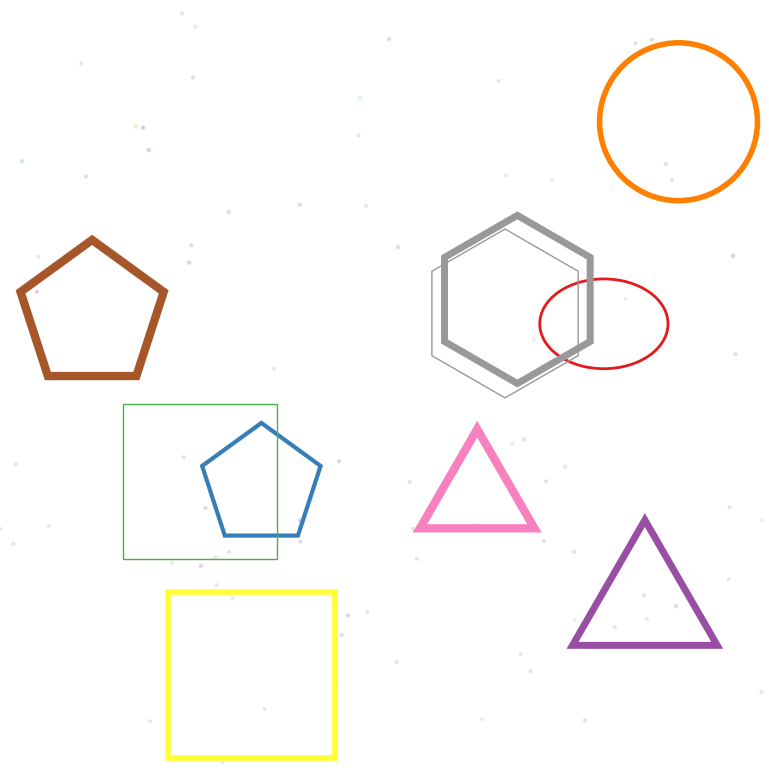[{"shape": "oval", "thickness": 1, "radius": 0.42, "center": [0.784, 0.579]}, {"shape": "pentagon", "thickness": 1.5, "radius": 0.4, "center": [0.339, 0.37]}, {"shape": "square", "thickness": 0.5, "radius": 0.5, "center": [0.26, 0.374]}, {"shape": "triangle", "thickness": 2.5, "radius": 0.54, "center": [0.837, 0.216]}, {"shape": "circle", "thickness": 2, "radius": 0.51, "center": [0.881, 0.842]}, {"shape": "square", "thickness": 2, "radius": 0.54, "center": [0.327, 0.123]}, {"shape": "pentagon", "thickness": 3, "radius": 0.49, "center": [0.12, 0.591]}, {"shape": "triangle", "thickness": 3, "radius": 0.43, "center": [0.62, 0.357]}, {"shape": "hexagon", "thickness": 2.5, "radius": 0.55, "center": [0.672, 0.611]}, {"shape": "hexagon", "thickness": 0.5, "radius": 0.55, "center": [0.656, 0.593]}]